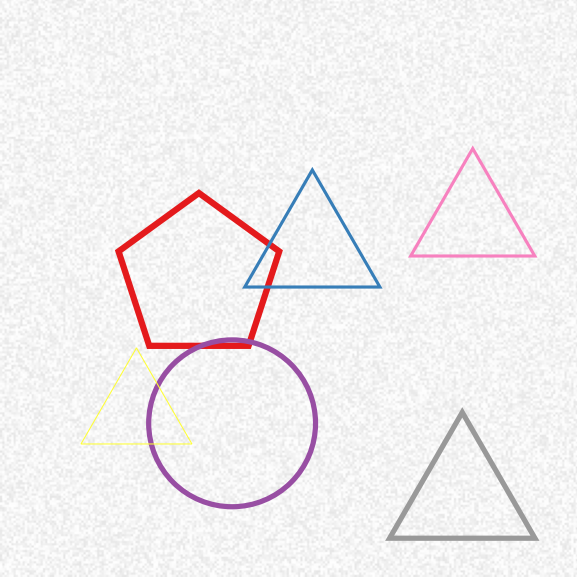[{"shape": "pentagon", "thickness": 3, "radius": 0.73, "center": [0.344, 0.519]}, {"shape": "triangle", "thickness": 1.5, "radius": 0.68, "center": [0.541, 0.57]}, {"shape": "circle", "thickness": 2.5, "radius": 0.72, "center": [0.402, 0.266]}, {"shape": "triangle", "thickness": 0.5, "radius": 0.55, "center": [0.236, 0.286]}, {"shape": "triangle", "thickness": 1.5, "radius": 0.62, "center": [0.819, 0.618]}, {"shape": "triangle", "thickness": 2.5, "radius": 0.73, "center": [0.8, 0.14]}]